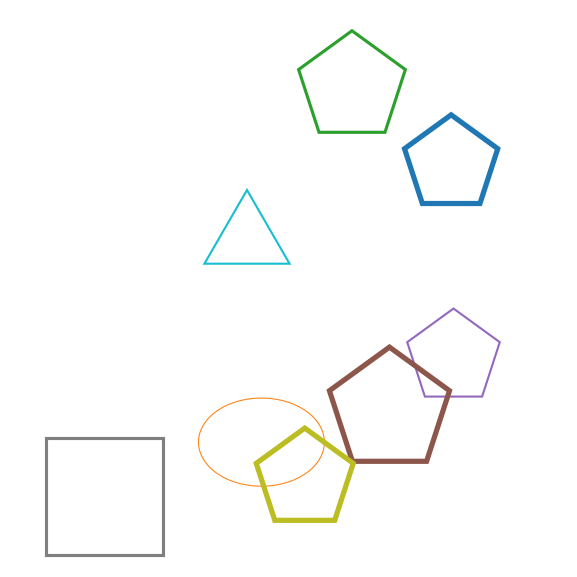[{"shape": "pentagon", "thickness": 2.5, "radius": 0.42, "center": [0.781, 0.715]}, {"shape": "oval", "thickness": 0.5, "radius": 0.55, "center": [0.453, 0.234]}, {"shape": "pentagon", "thickness": 1.5, "radius": 0.49, "center": [0.61, 0.849]}, {"shape": "pentagon", "thickness": 1, "radius": 0.42, "center": [0.785, 0.381]}, {"shape": "pentagon", "thickness": 2.5, "radius": 0.55, "center": [0.674, 0.289]}, {"shape": "square", "thickness": 1.5, "radius": 0.51, "center": [0.181, 0.139]}, {"shape": "pentagon", "thickness": 2.5, "radius": 0.44, "center": [0.528, 0.17]}, {"shape": "triangle", "thickness": 1, "radius": 0.43, "center": [0.428, 0.585]}]